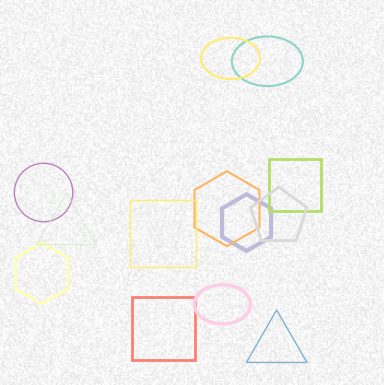[{"shape": "oval", "thickness": 1.5, "radius": 0.46, "center": [0.694, 0.841]}, {"shape": "hexagon", "thickness": 2, "radius": 0.4, "center": [0.109, 0.29]}, {"shape": "hexagon", "thickness": 3, "radius": 0.37, "center": [0.64, 0.422]}, {"shape": "square", "thickness": 2, "radius": 0.41, "center": [0.425, 0.147]}, {"shape": "triangle", "thickness": 1, "radius": 0.45, "center": [0.719, 0.104]}, {"shape": "hexagon", "thickness": 1.5, "radius": 0.49, "center": [0.59, 0.458]}, {"shape": "square", "thickness": 2, "radius": 0.34, "center": [0.766, 0.518]}, {"shape": "oval", "thickness": 2.5, "radius": 0.36, "center": [0.578, 0.21]}, {"shape": "pentagon", "thickness": 2, "radius": 0.38, "center": [0.724, 0.437]}, {"shape": "circle", "thickness": 1, "radius": 0.38, "center": [0.113, 0.5]}, {"shape": "triangle", "thickness": 0.5, "radius": 0.45, "center": [0.173, 0.409]}, {"shape": "oval", "thickness": 1.5, "radius": 0.38, "center": [0.599, 0.848]}, {"shape": "square", "thickness": 1, "radius": 0.43, "center": [0.424, 0.393]}]